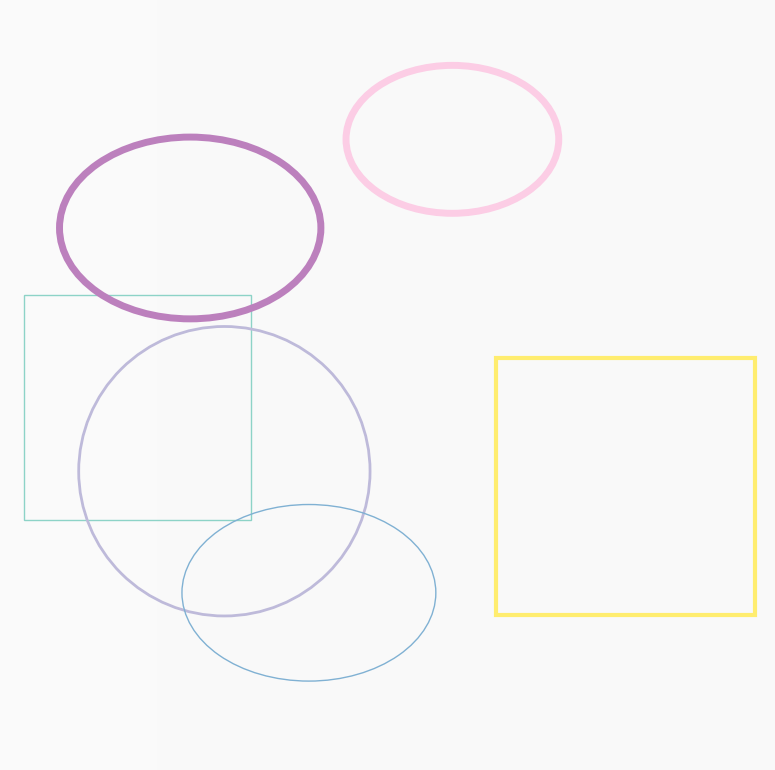[{"shape": "square", "thickness": 0.5, "radius": 0.73, "center": [0.177, 0.471]}, {"shape": "circle", "thickness": 1, "radius": 0.94, "center": [0.29, 0.388]}, {"shape": "oval", "thickness": 0.5, "radius": 0.82, "center": [0.399, 0.23]}, {"shape": "oval", "thickness": 2.5, "radius": 0.69, "center": [0.584, 0.819]}, {"shape": "oval", "thickness": 2.5, "radius": 0.84, "center": [0.245, 0.704]}, {"shape": "square", "thickness": 1.5, "radius": 0.84, "center": [0.807, 0.368]}]